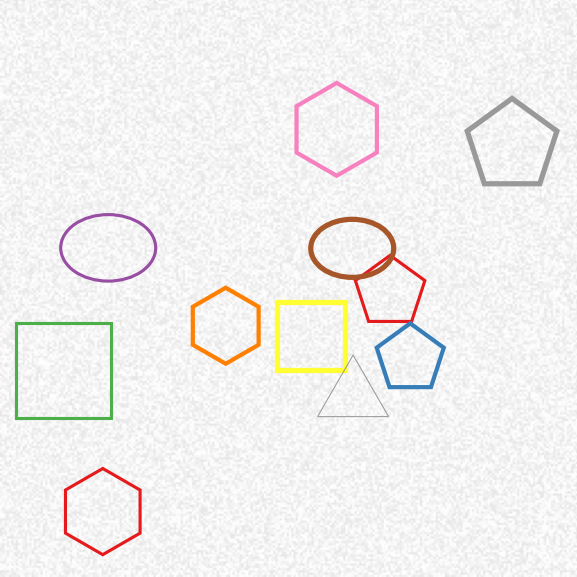[{"shape": "hexagon", "thickness": 1.5, "radius": 0.37, "center": [0.178, 0.113]}, {"shape": "pentagon", "thickness": 1.5, "radius": 0.32, "center": [0.676, 0.494]}, {"shape": "pentagon", "thickness": 2, "radius": 0.31, "center": [0.71, 0.378]}, {"shape": "square", "thickness": 1.5, "radius": 0.41, "center": [0.11, 0.358]}, {"shape": "oval", "thickness": 1.5, "radius": 0.41, "center": [0.187, 0.57]}, {"shape": "hexagon", "thickness": 2, "radius": 0.33, "center": [0.391, 0.435]}, {"shape": "square", "thickness": 2.5, "radius": 0.3, "center": [0.539, 0.417]}, {"shape": "oval", "thickness": 2.5, "radius": 0.36, "center": [0.61, 0.569]}, {"shape": "hexagon", "thickness": 2, "radius": 0.4, "center": [0.583, 0.775]}, {"shape": "triangle", "thickness": 0.5, "radius": 0.36, "center": [0.611, 0.313]}, {"shape": "pentagon", "thickness": 2.5, "radius": 0.41, "center": [0.887, 0.747]}]